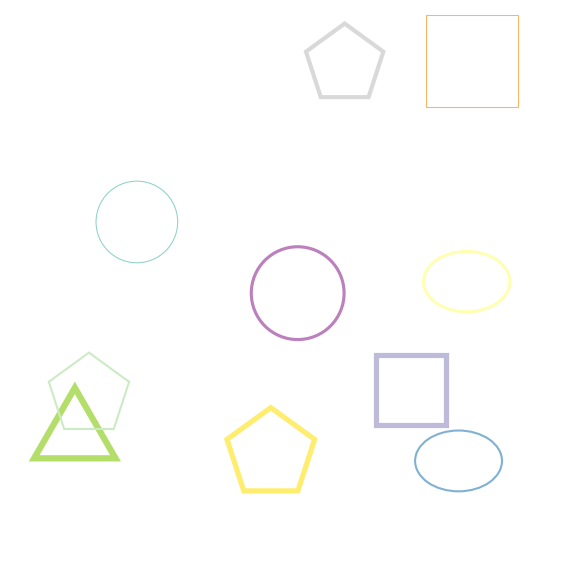[{"shape": "circle", "thickness": 0.5, "radius": 0.35, "center": [0.237, 0.615]}, {"shape": "oval", "thickness": 1.5, "radius": 0.37, "center": [0.808, 0.512]}, {"shape": "square", "thickness": 2.5, "radius": 0.3, "center": [0.711, 0.324]}, {"shape": "oval", "thickness": 1, "radius": 0.38, "center": [0.794, 0.201]}, {"shape": "square", "thickness": 0.5, "radius": 0.4, "center": [0.818, 0.894]}, {"shape": "triangle", "thickness": 3, "radius": 0.41, "center": [0.13, 0.246]}, {"shape": "pentagon", "thickness": 2, "radius": 0.35, "center": [0.597, 0.888]}, {"shape": "circle", "thickness": 1.5, "radius": 0.4, "center": [0.515, 0.491]}, {"shape": "pentagon", "thickness": 1, "radius": 0.37, "center": [0.154, 0.315]}, {"shape": "pentagon", "thickness": 2.5, "radius": 0.4, "center": [0.469, 0.214]}]